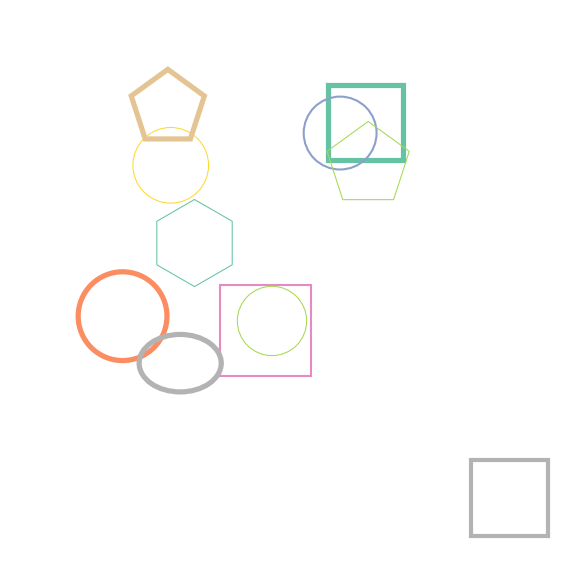[{"shape": "square", "thickness": 2.5, "radius": 0.32, "center": [0.632, 0.787]}, {"shape": "hexagon", "thickness": 0.5, "radius": 0.38, "center": [0.337, 0.578]}, {"shape": "circle", "thickness": 2.5, "radius": 0.38, "center": [0.212, 0.452]}, {"shape": "circle", "thickness": 1, "radius": 0.32, "center": [0.589, 0.769]}, {"shape": "square", "thickness": 1, "radius": 0.39, "center": [0.459, 0.427]}, {"shape": "pentagon", "thickness": 0.5, "radius": 0.37, "center": [0.638, 0.714]}, {"shape": "circle", "thickness": 0.5, "radius": 0.3, "center": [0.471, 0.443]}, {"shape": "circle", "thickness": 0.5, "radius": 0.33, "center": [0.296, 0.713]}, {"shape": "pentagon", "thickness": 2.5, "radius": 0.33, "center": [0.291, 0.812]}, {"shape": "square", "thickness": 2, "radius": 0.33, "center": [0.883, 0.137]}, {"shape": "oval", "thickness": 2.5, "radius": 0.36, "center": [0.312, 0.37]}]